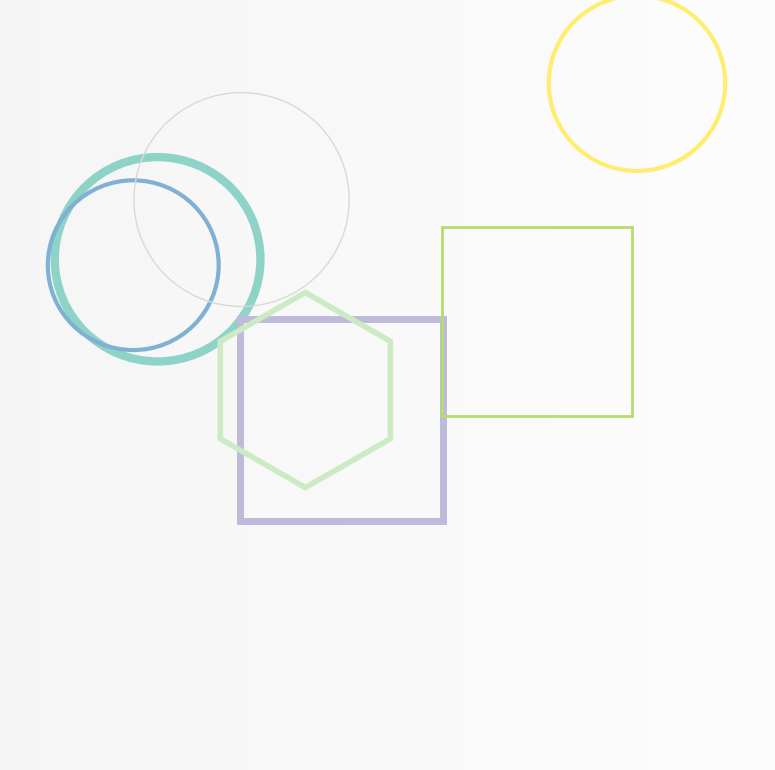[{"shape": "circle", "thickness": 3, "radius": 0.66, "center": [0.203, 0.663]}, {"shape": "square", "thickness": 2.5, "radius": 0.65, "center": [0.44, 0.455]}, {"shape": "circle", "thickness": 1.5, "radius": 0.55, "center": [0.172, 0.656]}, {"shape": "square", "thickness": 1, "radius": 0.61, "center": [0.693, 0.583]}, {"shape": "circle", "thickness": 0.5, "radius": 0.69, "center": [0.312, 0.741]}, {"shape": "hexagon", "thickness": 2, "radius": 0.63, "center": [0.394, 0.493]}, {"shape": "circle", "thickness": 1.5, "radius": 0.57, "center": [0.822, 0.892]}]